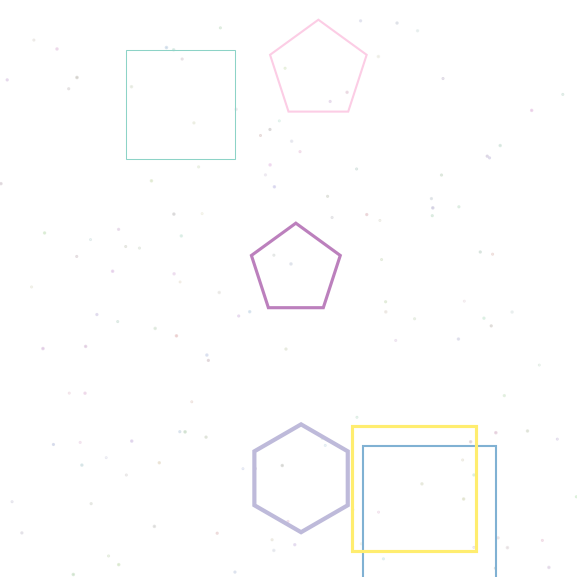[{"shape": "square", "thickness": 0.5, "radius": 0.47, "center": [0.313, 0.818]}, {"shape": "hexagon", "thickness": 2, "radius": 0.47, "center": [0.521, 0.171]}, {"shape": "square", "thickness": 1, "radius": 0.57, "center": [0.744, 0.112]}, {"shape": "pentagon", "thickness": 1, "radius": 0.44, "center": [0.551, 0.877]}, {"shape": "pentagon", "thickness": 1.5, "radius": 0.4, "center": [0.512, 0.532]}, {"shape": "square", "thickness": 1.5, "radius": 0.54, "center": [0.717, 0.153]}]